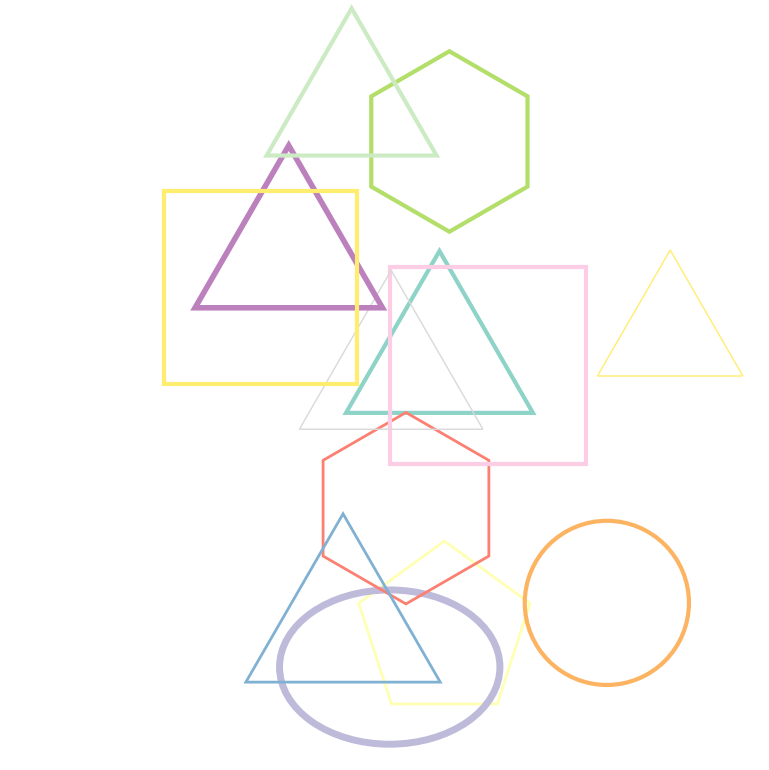[{"shape": "triangle", "thickness": 1.5, "radius": 0.7, "center": [0.571, 0.534]}, {"shape": "pentagon", "thickness": 1, "radius": 0.58, "center": [0.577, 0.18]}, {"shape": "oval", "thickness": 2.5, "radius": 0.72, "center": [0.506, 0.134]}, {"shape": "hexagon", "thickness": 1, "radius": 0.62, "center": [0.527, 0.34]}, {"shape": "triangle", "thickness": 1, "radius": 0.73, "center": [0.446, 0.187]}, {"shape": "circle", "thickness": 1.5, "radius": 0.53, "center": [0.788, 0.217]}, {"shape": "hexagon", "thickness": 1.5, "radius": 0.59, "center": [0.584, 0.816]}, {"shape": "square", "thickness": 1.5, "radius": 0.64, "center": [0.634, 0.525]}, {"shape": "triangle", "thickness": 0.5, "radius": 0.69, "center": [0.508, 0.511]}, {"shape": "triangle", "thickness": 2, "radius": 0.7, "center": [0.375, 0.671]}, {"shape": "triangle", "thickness": 1.5, "radius": 0.64, "center": [0.457, 0.862]}, {"shape": "square", "thickness": 1.5, "radius": 0.63, "center": [0.338, 0.627]}, {"shape": "triangle", "thickness": 0.5, "radius": 0.55, "center": [0.87, 0.566]}]